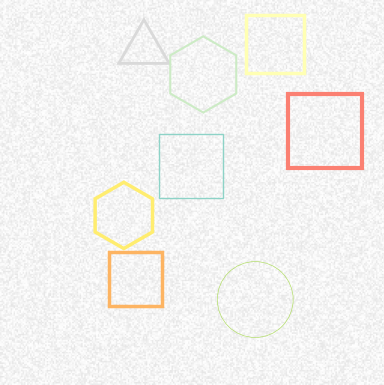[{"shape": "square", "thickness": 1, "radius": 0.41, "center": [0.495, 0.568]}, {"shape": "square", "thickness": 2.5, "radius": 0.38, "center": [0.714, 0.886]}, {"shape": "square", "thickness": 3, "radius": 0.48, "center": [0.844, 0.66]}, {"shape": "square", "thickness": 2.5, "radius": 0.35, "center": [0.352, 0.276]}, {"shape": "circle", "thickness": 0.5, "radius": 0.49, "center": [0.663, 0.222]}, {"shape": "triangle", "thickness": 2, "radius": 0.38, "center": [0.374, 0.873]}, {"shape": "hexagon", "thickness": 1.5, "radius": 0.49, "center": [0.528, 0.807]}, {"shape": "hexagon", "thickness": 2.5, "radius": 0.43, "center": [0.322, 0.441]}]